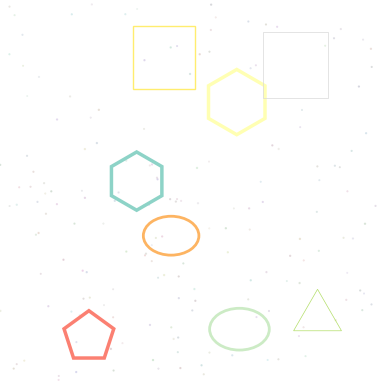[{"shape": "hexagon", "thickness": 2.5, "radius": 0.38, "center": [0.355, 0.53]}, {"shape": "hexagon", "thickness": 2.5, "radius": 0.42, "center": [0.615, 0.735]}, {"shape": "pentagon", "thickness": 2.5, "radius": 0.34, "center": [0.231, 0.125]}, {"shape": "oval", "thickness": 2, "radius": 0.36, "center": [0.444, 0.388]}, {"shape": "triangle", "thickness": 0.5, "radius": 0.36, "center": [0.825, 0.177]}, {"shape": "square", "thickness": 0.5, "radius": 0.42, "center": [0.768, 0.831]}, {"shape": "oval", "thickness": 2, "radius": 0.39, "center": [0.622, 0.145]}, {"shape": "square", "thickness": 1, "radius": 0.41, "center": [0.426, 0.851]}]